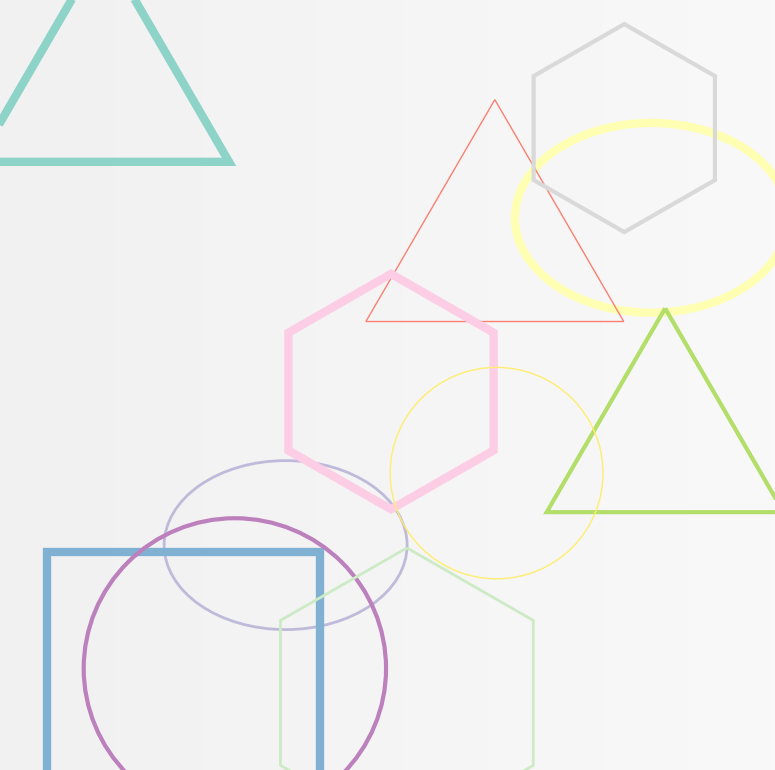[{"shape": "triangle", "thickness": 3, "radius": 0.94, "center": [0.133, 0.884]}, {"shape": "oval", "thickness": 3, "radius": 0.88, "center": [0.84, 0.717]}, {"shape": "oval", "thickness": 1, "radius": 0.78, "center": [0.369, 0.292]}, {"shape": "triangle", "thickness": 0.5, "radius": 0.96, "center": [0.638, 0.678]}, {"shape": "square", "thickness": 3, "radius": 0.88, "center": [0.237, 0.107]}, {"shape": "triangle", "thickness": 1.5, "radius": 0.88, "center": [0.858, 0.423]}, {"shape": "hexagon", "thickness": 3, "radius": 0.76, "center": [0.505, 0.491]}, {"shape": "hexagon", "thickness": 1.5, "radius": 0.68, "center": [0.806, 0.834]}, {"shape": "circle", "thickness": 1.5, "radius": 0.98, "center": [0.303, 0.132]}, {"shape": "hexagon", "thickness": 1, "radius": 0.94, "center": [0.525, 0.1]}, {"shape": "circle", "thickness": 0.5, "radius": 0.69, "center": [0.641, 0.386]}]